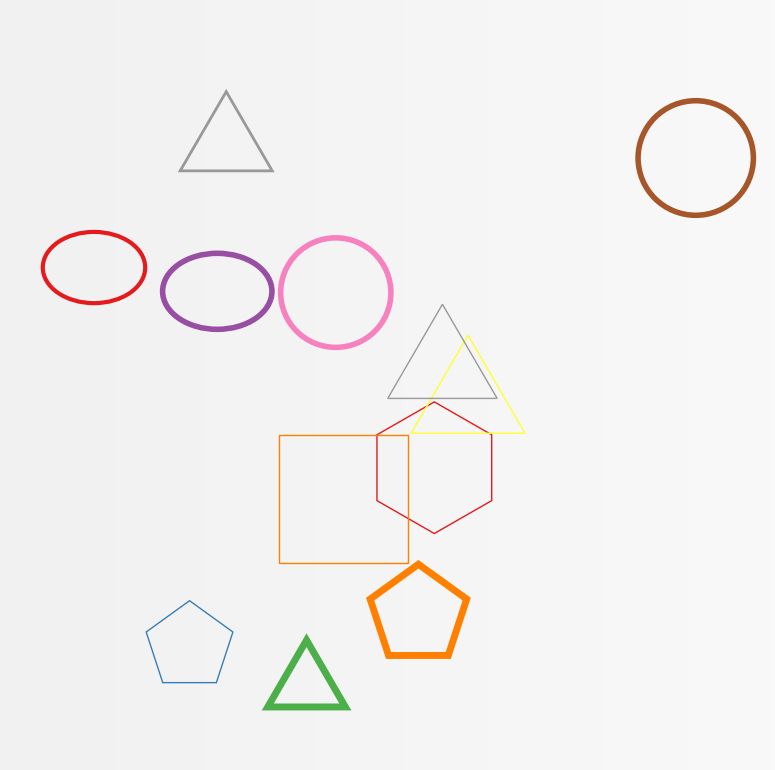[{"shape": "oval", "thickness": 1.5, "radius": 0.33, "center": [0.121, 0.653]}, {"shape": "hexagon", "thickness": 0.5, "radius": 0.43, "center": [0.56, 0.393]}, {"shape": "pentagon", "thickness": 0.5, "radius": 0.29, "center": [0.245, 0.161]}, {"shape": "triangle", "thickness": 2.5, "radius": 0.29, "center": [0.396, 0.111]}, {"shape": "oval", "thickness": 2, "radius": 0.35, "center": [0.28, 0.622]}, {"shape": "pentagon", "thickness": 2.5, "radius": 0.33, "center": [0.54, 0.202]}, {"shape": "square", "thickness": 0.5, "radius": 0.42, "center": [0.443, 0.352]}, {"shape": "triangle", "thickness": 0.5, "radius": 0.42, "center": [0.604, 0.48]}, {"shape": "circle", "thickness": 2, "radius": 0.37, "center": [0.898, 0.795]}, {"shape": "circle", "thickness": 2, "radius": 0.36, "center": [0.433, 0.62]}, {"shape": "triangle", "thickness": 1, "radius": 0.34, "center": [0.292, 0.812]}, {"shape": "triangle", "thickness": 0.5, "radius": 0.41, "center": [0.571, 0.523]}]